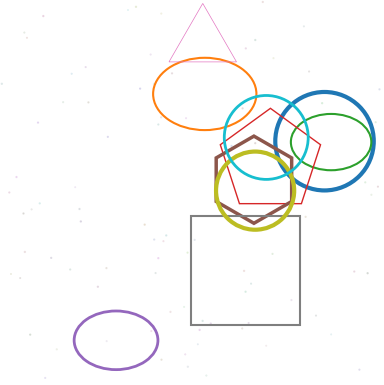[{"shape": "circle", "thickness": 3, "radius": 0.64, "center": [0.843, 0.633]}, {"shape": "oval", "thickness": 1.5, "radius": 0.67, "center": [0.532, 0.756]}, {"shape": "oval", "thickness": 1.5, "radius": 0.52, "center": [0.86, 0.631]}, {"shape": "pentagon", "thickness": 1, "radius": 0.68, "center": [0.702, 0.582]}, {"shape": "oval", "thickness": 2, "radius": 0.54, "center": [0.301, 0.116]}, {"shape": "hexagon", "thickness": 2.5, "radius": 0.57, "center": [0.66, 0.533]}, {"shape": "triangle", "thickness": 0.5, "radius": 0.51, "center": [0.527, 0.89]}, {"shape": "square", "thickness": 1.5, "radius": 0.71, "center": [0.638, 0.297]}, {"shape": "circle", "thickness": 3, "radius": 0.51, "center": [0.663, 0.505]}, {"shape": "circle", "thickness": 2, "radius": 0.54, "center": [0.692, 0.643]}]